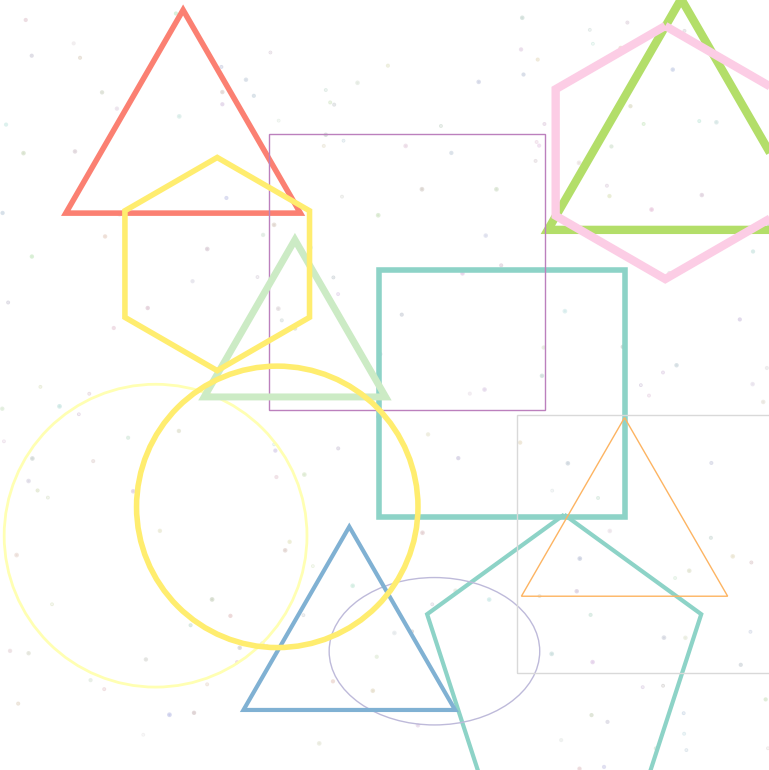[{"shape": "pentagon", "thickness": 1.5, "radius": 0.94, "center": [0.733, 0.144]}, {"shape": "square", "thickness": 2, "radius": 0.8, "center": [0.652, 0.489]}, {"shape": "circle", "thickness": 1, "radius": 0.98, "center": [0.202, 0.304]}, {"shape": "oval", "thickness": 0.5, "radius": 0.68, "center": [0.564, 0.154]}, {"shape": "triangle", "thickness": 2, "radius": 0.88, "center": [0.238, 0.811]}, {"shape": "triangle", "thickness": 1.5, "radius": 0.79, "center": [0.454, 0.157]}, {"shape": "triangle", "thickness": 0.5, "radius": 0.77, "center": [0.811, 0.303]}, {"shape": "triangle", "thickness": 3, "radius": 1.0, "center": [0.885, 0.801]}, {"shape": "hexagon", "thickness": 3, "radius": 0.82, "center": [0.864, 0.802]}, {"shape": "square", "thickness": 0.5, "radius": 0.84, "center": [0.839, 0.294]}, {"shape": "square", "thickness": 0.5, "radius": 0.89, "center": [0.529, 0.647]}, {"shape": "triangle", "thickness": 2.5, "radius": 0.68, "center": [0.383, 0.553]}, {"shape": "circle", "thickness": 2, "radius": 0.91, "center": [0.36, 0.342]}, {"shape": "hexagon", "thickness": 2, "radius": 0.69, "center": [0.282, 0.657]}]